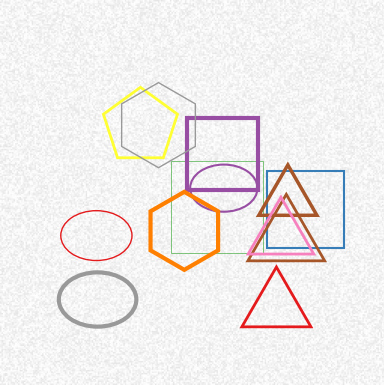[{"shape": "oval", "thickness": 1, "radius": 0.46, "center": [0.25, 0.388]}, {"shape": "triangle", "thickness": 2, "radius": 0.52, "center": [0.718, 0.203]}, {"shape": "square", "thickness": 1.5, "radius": 0.5, "center": [0.794, 0.455]}, {"shape": "square", "thickness": 0.5, "radius": 0.6, "center": [0.563, 0.461]}, {"shape": "oval", "thickness": 1.5, "radius": 0.44, "center": [0.581, 0.511]}, {"shape": "square", "thickness": 3, "radius": 0.47, "center": [0.578, 0.6]}, {"shape": "hexagon", "thickness": 3, "radius": 0.51, "center": [0.479, 0.4]}, {"shape": "pentagon", "thickness": 2, "radius": 0.51, "center": [0.365, 0.672]}, {"shape": "triangle", "thickness": 2.5, "radius": 0.44, "center": [0.748, 0.484]}, {"shape": "triangle", "thickness": 2, "radius": 0.58, "center": [0.744, 0.38]}, {"shape": "triangle", "thickness": 2, "radius": 0.49, "center": [0.73, 0.389]}, {"shape": "oval", "thickness": 3, "radius": 0.5, "center": [0.253, 0.222]}, {"shape": "hexagon", "thickness": 1, "radius": 0.55, "center": [0.412, 0.675]}]